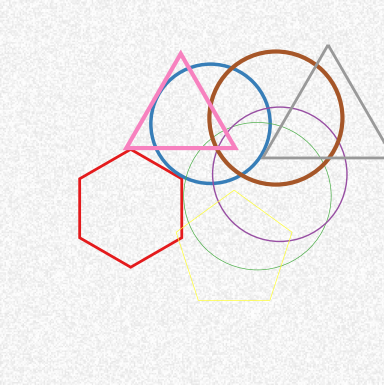[{"shape": "hexagon", "thickness": 2, "radius": 0.77, "center": [0.34, 0.459]}, {"shape": "circle", "thickness": 2.5, "radius": 0.77, "center": [0.547, 0.678]}, {"shape": "circle", "thickness": 0.5, "radius": 0.96, "center": [0.669, 0.49]}, {"shape": "circle", "thickness": 1, "radius": 0.87, "center": [0.727, 0.547]}, {"shape": "pentagon", "thickness": 0.5, "radius": 0.79, "center": [0.608, 0.348]}, {"shape": "circle", "thickness": 3, "radius": 0.86, "center": [0.717, 0.693]}, {"shape": "triangle", "thickness": 3, "radius": 0.82, "center": [0.469, 0.697]}, {"shape": "triangle", "thickness": 2, "radius": 0.98, "center": [0.852, 0.688]}]